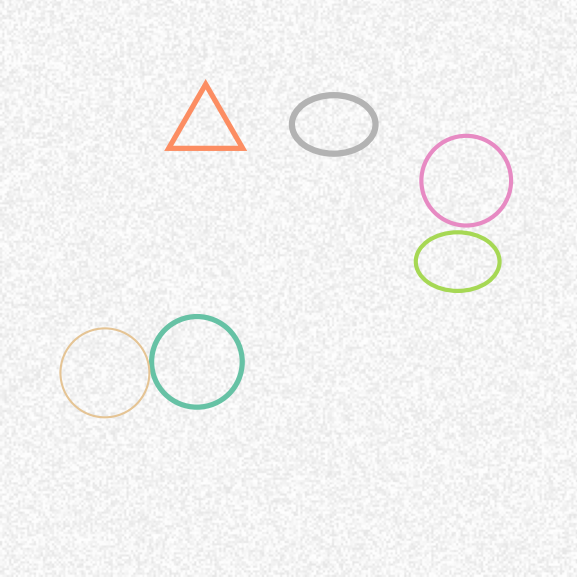[{"shape": "circle", "thickness": 2.5, "radius": 0.39, "center": [0.341, 0.373]}, {"shape": "triangle", "thickness": 2.5, "radius": 0.37, "center": [0.356, 0.779]}, {"shape": "circle", "thickness": 2, "radius": 0.39, "center": [0.807, 0.686]}, {"shape": "oval", "thickness": 2, "radius": 0.36, "center": [0.792, 0.546]}, {"shape": "circle", "thickness": 1, "radius": 0.39, "center": [0.182, 0.354]}, {"shape": "oval", "thickness": 3, "radius": 0.36, "center": [0.578, 0.784]}]